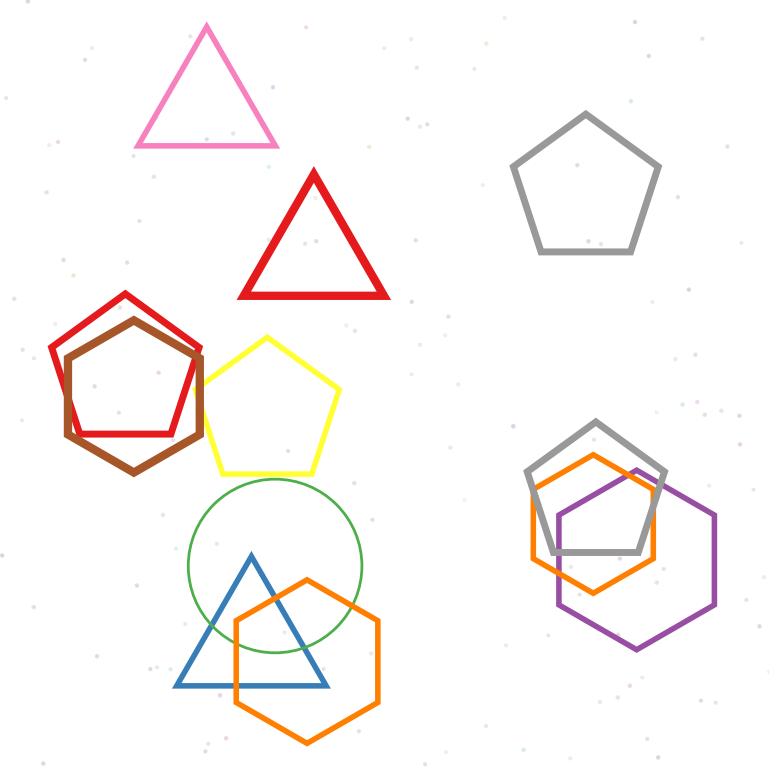[{"shape": "triangle", "thickness": 3, "radius": 0.53, "center": [0.408, 0.668]}, {"shape": "pentagon", "thickness": 2.5, "radius": 0.5, "center": [0.163, 0.518]}, {"shape": "triangle", "thickness": 2, "radius": 0.56, "center": [0.327, 0.165]}, {"shape": "circle", "thickness": 1, "radius": 0.56, "center": [0.357, 0.265]}, {"shape": "hexagon", "thickness": 2, "radius": 0.58, "center": [0.827, 0.273]}, {"shape": "hexagon", "thickness": 2, "radius": 0.45, "center": [0.771, 0.319]}, {"shape": "hexagon", "thickness": 2, "radius": 0.53, "center": [0.399, 0.141]}, {"shape": "pentagon", "thickness": 2, "radius": 0.49, "center": [0.347, 0.464]}, {"shape": "hexagon", "thickness": 3, "radius": 0.49, "center": [0.174, 0.485]}, {"shape": "triangle", "thickness": 2, "radius": 0.52, "center": [0.268, 0.862]}, {"shape": "pentagon", "thickness": 2.5, "radius": 0.49, "center": [0.761, 0.753]}, {"shape": "pentagon", "thickness": 2.5, "radius": 0.47, "center": [0.774, 0.358]}]